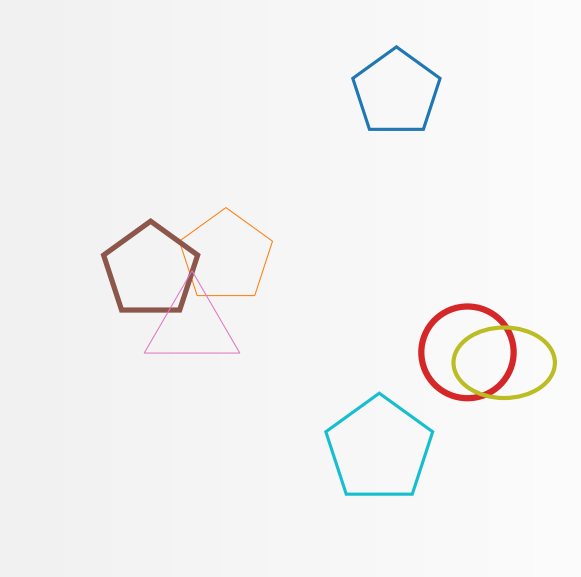[{"shape": "pentagon", "thickness": 1.5, "radius": 0.39, "center": [0.682, 0.839]}, {"shape": "pentagon", "thickness": 0.5, "radius": 0.42, "center": [0.389, 0.555]}, {"shape": "circle", "thickness": 3, "radius": 0.4, "center": [0.804, 0.389]}, {"shape": "pentagon", "thickness": 2.5, "radius": 0.43, "center": [0.259, 0.531]}, {"shape": "triangle", "thickness": 0.5, "radius": 0.47, "center": [0.33, 0.435]}, {"shape": "oval", "thickness": 2, "radius": 0.44, "center": [0.867, 0.371]}, {"shape": "pentagon", "thickness": 1.5, "radius": 0.48, "center": [0.652, 0.222]}]